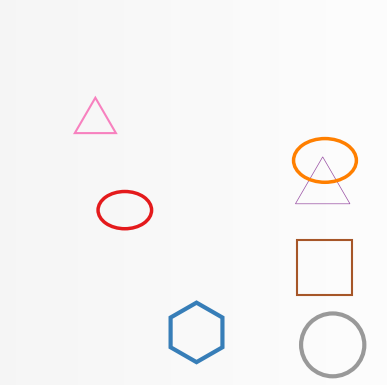[{"shape": "oval", "thickness": 2.5, "radius": 0.35, "center": [0.322, 0.454]}, {"shape": "hexagon", "thickness": 3, "radius": 0.39, "center": [0.507, 0.137]}, {"shape": "triangle", "thickness": 0.5, "radius": 0.41, "center": [0.833, 0.511]}, {"shape": "oval", "thickness": 2.5, "radius": 0.41, "center": [0.839, 0.583]}, {"shape": "square", "thickness": 1.5, "radius": 0.36, "center": [0.837, 0.306]}, {"shape": "triangle", "thickness": 1.5, "radius": 0.31, "center": [0.246, 0.685]}, {"shape": "circle", "thickness": 3, "radius": 0.41, "center": [0.859, 0.104]}]